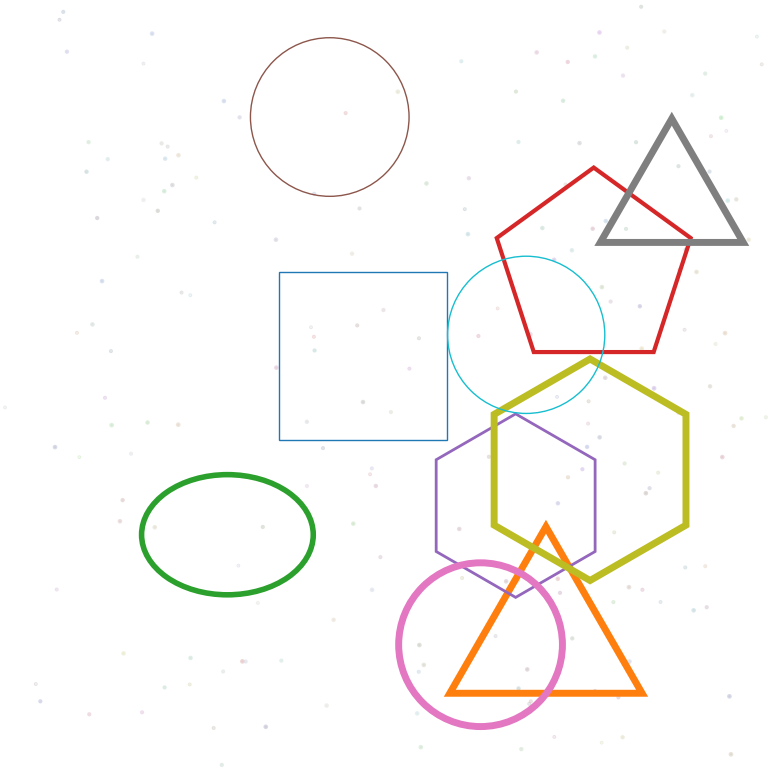[{"shape": "square", "thickness": 0.5, "radius": 0.55, "center": [0.471, 0.538]}, {"shape": "triangle", "thickness": 2.5, "radius": 0.72, "center": [0.709, 0.172]}, {"shape": "oval", "thickness": 2, "radius": 0.56, "center": [0.295, 0.306]}, {"shape": "pentagon", "thickness": 1.5, "radius": 0.66, "center": [0.771, 0.65]}, {"shape": "hexagon", "thickness": 1, "radius": 0.6, "center": [0.67, 0.343]}, {"shape": "circle", "thickness": 0.5, "radius": 0.51, "center": [0.428, 0.848]}, {"shape": "circle", "thickness": 2.5, "radius": 0.53, "center": [0.624, 0.163]}, {"shape": "triangle", "thickness": 2.5, "radius": 0.54, "center": [0.872, 0.739]}, {"shape": "hexagon", "thickness": 2.5, "radius": 0.72, "center": [0.766, 0.39]}, {"shape": "circle", "thickness": 0.5, "radius": 0.51, "center": [0.683, 0.565]}]